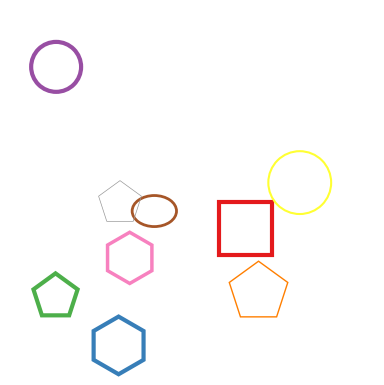[{"shape": "square", "thickness": 3, "radius": 0.34, "center": [0.637, 0.407]}, {"shape": "hexagon", "thickness": 3, "radius": 0.37, "center": [0.308, 0.103]}, {"shape": "pentagon", "thickness": 3, "radius": 0.3, "center": [0.144, 0.23]}, {"shape": "circle", "thickness": 3, "radius": 0.32, "center": [0.146, 0.826]}, {"shape": "pentagon", "thickness": 1, "radius": 0.4, "center": [0.672, 0.242]}, {"shape": "circle", "thickness": 1.5, "radius": 0.41, "center": [0.779, 0.526]}, {"shape": "oval", "thickness": 2, "radius": 0.29, "center": [0.401, 0.452]}, {"shape": "hexagon", "thickness": 2.5, "radius": 0.33, "center": [0.337, 0.33]}, {"shape": "pentagon", "thickness": 0.5, "radius": 0.29, "center": [0.312, 0.472]}]